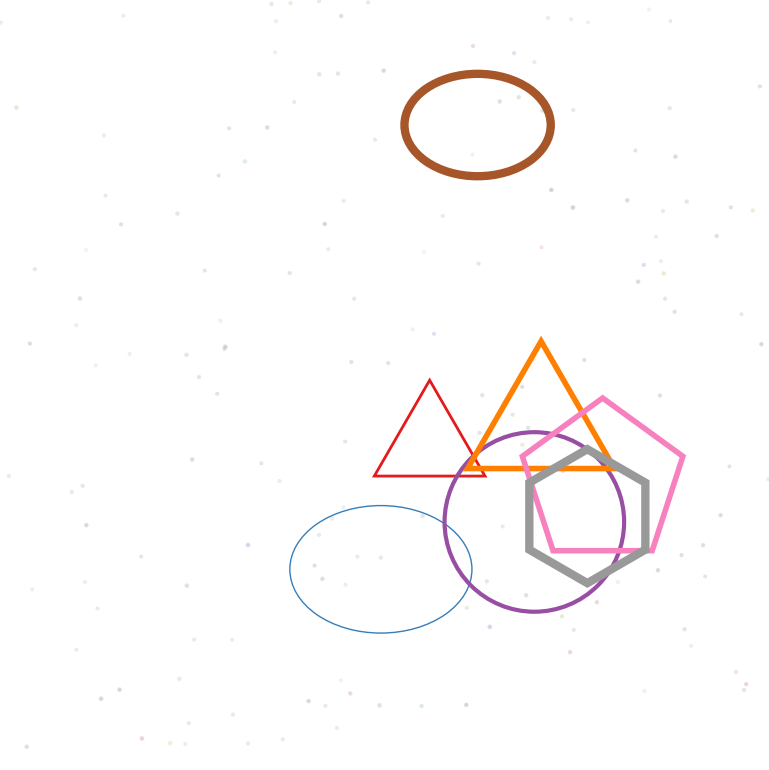[{"shape": "triangle", "thickness": 1, "radius": 0.41, "center": [0.558, 0.423]}, {"shape": "oval", "thickness": 0.5, "radius": 0.59, "center": [0.495, 0.261]}, {"shape": "circle", "thickness": 1.5, "radius": 0.58, "center": [0.694, 0.322]}, {"shape": "triangle", "thickness": 2, "radius": 0.55, "center": [0.703, 0.447]}, {"shape": "oval", "thickness": 3, "radius": 0.47, "center": [0.62, 0.838]}, {"shape": "pentagon", "thickness": 2, "radius": 0.55, "center": [0.783, 0.373]}, {"shape": "hexagon", "thickness": 3, "radius": 0.43, "center": [0.763, 0.33]}]